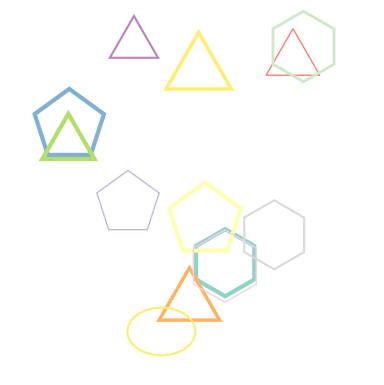[{"shape": "hexagon", "thickness": 3, "radius": 0.44, "center": [0.585, 0.318]}, {"shape": "pentagon", "thickness": 3, "radius": 0.49, "center": [0.532, 0.428]}, {"shape": "pentagon", "thickness": 1, "radius": 0.43, "center": [0.332, 0.472]}, {"shape": "triangle", "thickness": 1, "radius": 0.4, "center": [0.761, 0.845]}, {"shape": "pentagon", "thickness": 3, "radius": 0.47, "center": [0.18, 0.674]}, {"shape": "triangle", "thickness": 2.5, "radius": 0.45, "center": [0.492, 0.214]}, {"shape": "triangle", "thickness": 3, "radius": 0.39, "center": [0.178, 0.626]}, {"shape": "hexagon", "thickness": 1, "radius": 0.47, "center": [0.584, 0.309]}, {"shape": "hexagon", "thickness": 1.5, "radius": 0.45, "center": [0.712, 0.39]}, {"shape": "triangle", "thickness": 1.5, "radius": 0.36, "center": [0.348, 0.886]}, {"shape": "hexagon", "thickness": 2, "radius": 0.46, "center": [0.788, 0.879]}, {"shape": "triangle", "thickness": 2.5, "radius": 0.49, "center": [0.516, 0.818]}, {"shape": "oval", "thickness": 1.5, "radius": 0.44, "center": [0.419, 0.139]}]